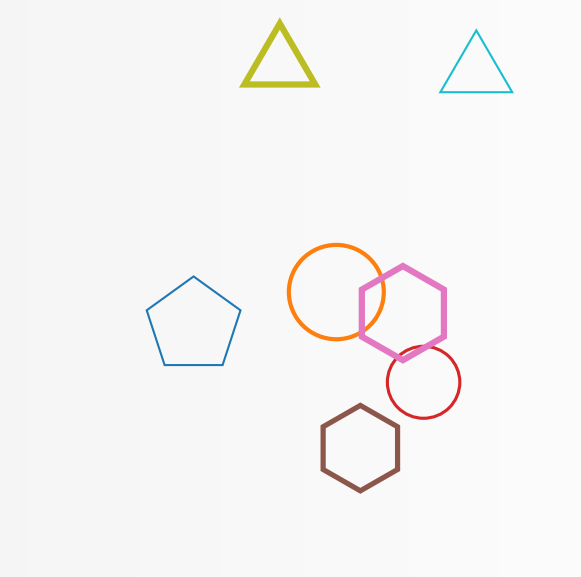[{"shape": "pentagon", "thickness": 1, "radius": 0.42, "center": [0.333, 0.436]}, {"shape": "circle", "thickness": 2, "radius": 0.41, "center": [0.579, 0.493]}, {"shape": "circle", "thickness": 1.5, "radius": 0.31, "center": [0.729, 0.337]}, {"shape": "hexagon", "thickness": 2.5, "radius": 0.37, "center": [0.62, 0.223]}, {"shape": "hexagon", "thickness": 3, "radius": 0.41, "center": [0.693, 0.457]}, {"shape": "triangle", "thickness": 3, "radius": 0.35, "center": [0.481, 0.888]}, {"shape": "triangle", "thickness": 1, "radius": 0.36, "center": [0.819, 0.875]}]